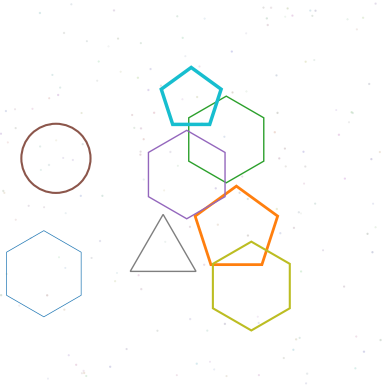[{"shape": "hexagon", "thickness": 0.5, "radius": 0.56, "center": [0.114, 0.289]}, {"shape": "pentagon", "thickness": 2, "radius": 0.56, "center": [0.614, 0.404]}, {"shape": "hexagon", "thickness": 1, "radius": 0.56, "center": [0.588, 0.638]}, {"shape": "hexagon", "thickness": 1, "radius": 0.57, "center": [0.485, 0.547]}, {"shape": "circle", "thickness": 1.5, "radius": 0.45, "center": [0.145, 0.589]}, {"shape": "triangle", "thickness": 1, "radius": 0.49, "center": [0.424, 0.344]}, {"shape": "hexagon", "thickness": 1.5, "radius": 0.58, "center": [0.653, 0.257]}, {"shape": "pentagon", "thickness": 2.5, "radius": 0.41, "center": [0.497, 0.743]}]